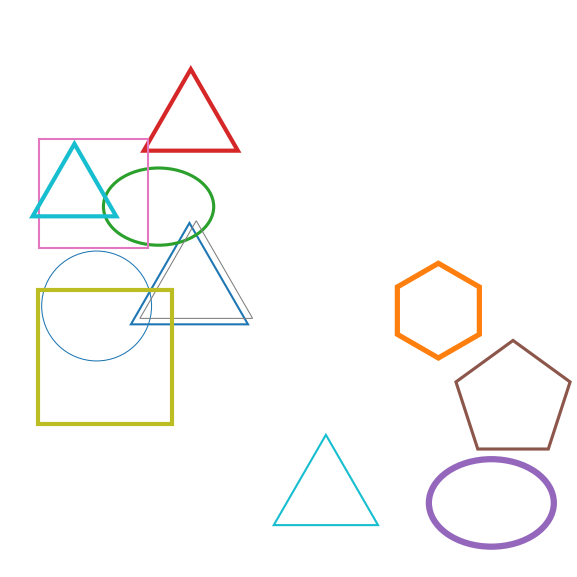[{"shape": "circle", "thickness": 0.5, "radius": 0.48, "center": [0.167, 0.469]}, {"shape": "triangle", "thickness": 1, "radius": 0.59, "center": [0.328, 0.496]}, {"shape": "hexagon", "thickness": 2.5, "radius": 0.41, "center": [0.759, 0.461]}, {"shape": "oval", "thickness": 1.5, "radius": 0.48, "center": [0.275, 0.641]}, {"shape": "triangle", "thickness": 2, "radius": 0.47, "center": [0.33, 0.785]}, {"shape": "oval", "thickness": 3, "radius": 0.54, "center": [0.851, 0.128]}, {"shape": "pentagon", "thickness": 1.5, "radius": 0.52, "center": [0.888, 0.306]}, {"shape": "square", "thickness": 1, "radius": 0.47, "center": [0.163, 0.664]}, {"shape": "triangle", "thickness": 0.5, "radius": 0.56, "center": [0.34, 0.504]}, {"shape": "square", "thickness": 2, "radius": 0.58, "center": [0.182, 0.381]}, {"shape": "triangle", "thickness": 1, "radius": 0.52, "center": [0.564, 0.142]}, {"shape": "triangle", "thickness": 2, "radius": 0.42, "center": [0.129, 0.666]}]